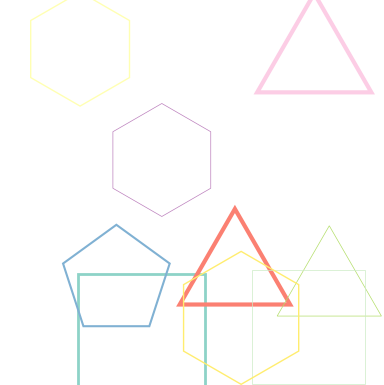[{"shape": "square", "thickness": 2, "radius": 0.82, "center": [0.368, 0.124]}, {"shape": "hexagon", "thickness": 1, "radius": 0.74, "center": [0.208, 0.873]}, {"shape": "triangle", "thickness": 3, "radius": 0.83, "center": [0.61, 0.292]}, {"shape": "pentagon", "thickness": 1.5, "radius": 0.73, "center": [0.302, 0.271]}, {"shape": "triangle", "thickness": 0.5, "radius": 0.78, "center": [0.855, 0.257]}, {"shape": "triangle", "thickness": 3, "radius": 0.86, "center": [0.816, 0.846]}, {"shape": "hexagon", "thickness": 0.5, "radius": 0.73, "center": [0.42, 0.584]}, {"shape": "square", "thickness": 0.5, "radius": 0.74, "center": [0.801, 0.15]}, {"shape": "hexagon", "thickness": 1, "radius": 0.86, "center": [0.626, 0.174]}]